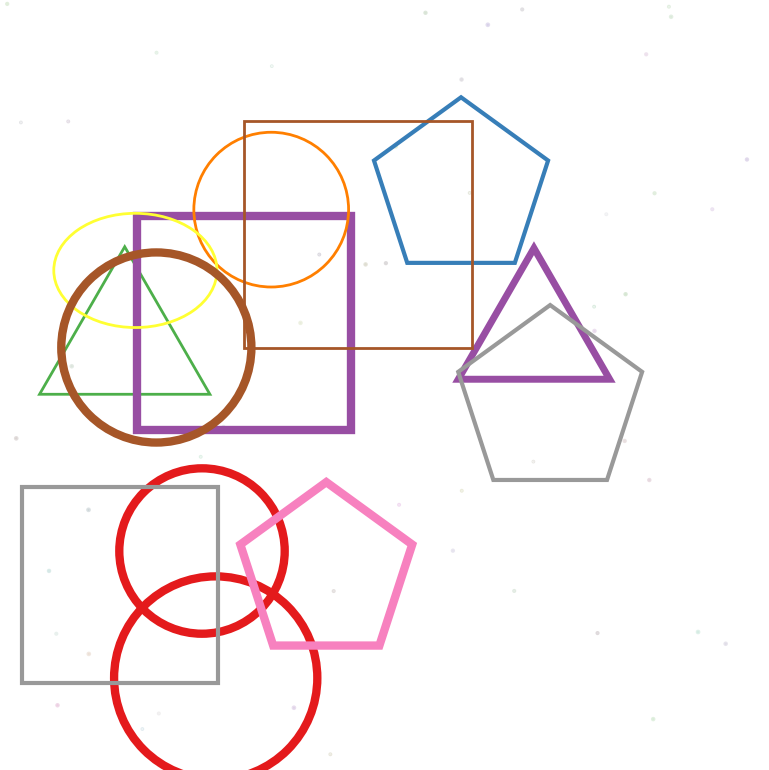[{"shape": "circle", "thickness": 3, "radius": 0.54, "center": [0.262, 0.284]}, {"shape": "circle", "thickness": 3, "radius": 0.66, "center": [0.28, 0.119]}, {"shape": "pentagon", "thickness": 1.5, "radius": 0.59, "center": [0.599, 0.755]}, {"shape": "triangle", "thickness": 1, "radius": 0.64, "center": [0.162, 0.552]}, {"shape": "square", "thickness": 3, "radius": 0.7, "center": [0.317, 0.58]}, {"shape": "triangle", "thickness": 2.5, "radius": 0.57, "center": [0.693, 0.564]}, {"shape": "circle", "thickness": 1, "radius": 0.5, "center": [0.352, 0.728]}, {"shape": "oval", "thickness": 1, "radius": 0.53, "center": [0.176, 0.649]}, {"shape": "square", "thickness": 1, "radius": 0.74, "center": [0.465, 0.696]}, {"shape": "circle", "thickness": 3, "radius": 0.62, "center": [0.203, 0.549]}, {"shape": "pentagon", "thickness": 3, "radius": 0.59, "center": [0.424, 0.257]}, {"shape": "pentagon", "thickness": 1.5, "radius": 0.63, "center": [0.715, 0.478]}, {"shape": "square", "thickness": 1.5, "radius": 0.64, "center": [0.156, 0.24]}]